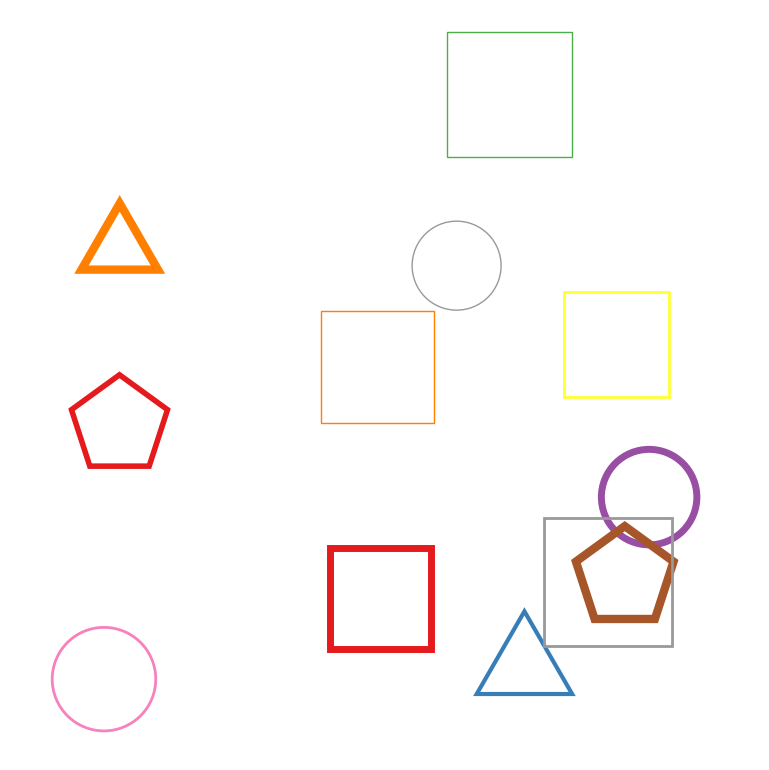[{"shape": "pentagon", "thickness": 2, "radius": 0.33, "center": [0.155, 0.448]}, {"shape": "square", "thickness": 2.5, "radius": 0.33, "center": [0.494, 0.222]}, {"shape": "triangle", "thickness": 1.5, "radius": 0.36, "center": [0.681, 0.134]}, {"shape": "square", "thickness": 0.5, "radius": 0.41, "center": [0.661, 0.877]}, {"shape": "circle", "thickness": 2.5, "radius": 0.31, "center": [0.843, 0.354]}, {"shape": "square", "thickness": 0.5, "radius": 0.36, "center": [0.49, 0.523]}, {"shape": "triangle", "thickness": 3, "radius": 0.29, "center": [0.155, 0.679]}, {"shape": "square", "thickness": 1, "radius": 0.34, "center": [0.8, 0.553]}, {"shape": "pentagon", "thickness": 3, "radius": 0.33, "center": [0.811, 0.25]}, {"shape": "circle", "thickness": 1, "radius": 0.34, "center": [0.135, 0.118]}, {"shape": "circle", "thickness": 0.5, "radius": 0.29, "center": [0.593, 0.655]}, {"shape": "square", "thickness": 1, "radius": 0.42, "center": [0.79, 0.244]}]